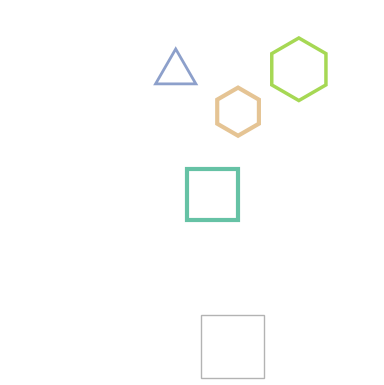[{"shape": "square", "thickness": 3, "radius": 0.33, "center": [0.552, 0.495]}, {"shape": "triangle", "thickness": 2, "radius": 0.3, "center": [0.456, 0.812]}, {"shape": "hexagon", "thickness": 2.5, "radius": 0.41, "center": [0.776, 0.82]}, {"shape": "hexagon", "thickness": 3, "radius": 0.31, "center": [0.618, 0.71]}, {"shape": "square", "thickness": 1, "radius": 0.41, "center": [0.604, 0.1]}]